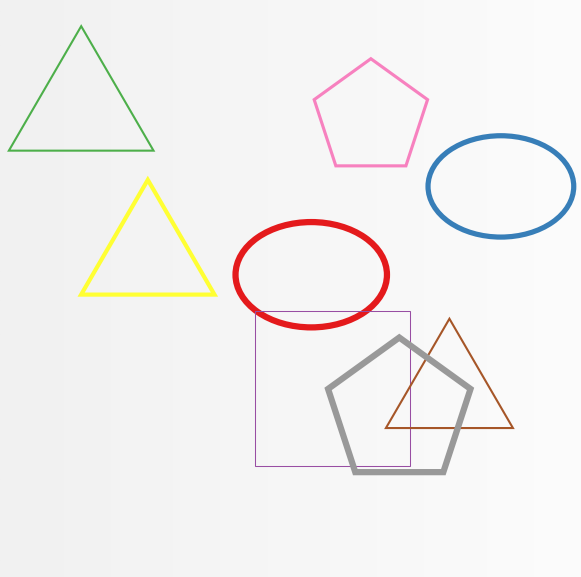[{"shape": "oval", "thickness": 3, "radius": 0.65, "center": [0.535, 0.523]}, {"shape": "oval", "thickness": 2.5, "radius": 0.63, "center": [0.862, 0.676]}, {"shape": "triangle", "thickness": 1, "radius": 0.72, "center": [0.14, 0.81]}, {"shape": "square", "thickness": 0.5, "radius": 0.67, "center": [0.572, 0.326]}, {"shape": "triangle", "thickness": 2, "radius": 0.66, "center": [0.254, 0.555]}, {"shape": "triangle", "thickness": 1, "radius": 0.63, "center": [0.773, 0.321]}, {"shape": "pentagon", "thickness": 1.5, "radius": 0.51, "center": [0.638, 0.795]}, {"shape": "pentagon", "thickness": 3, "radius": 0.64, "center": [0.687, 0.286]}]